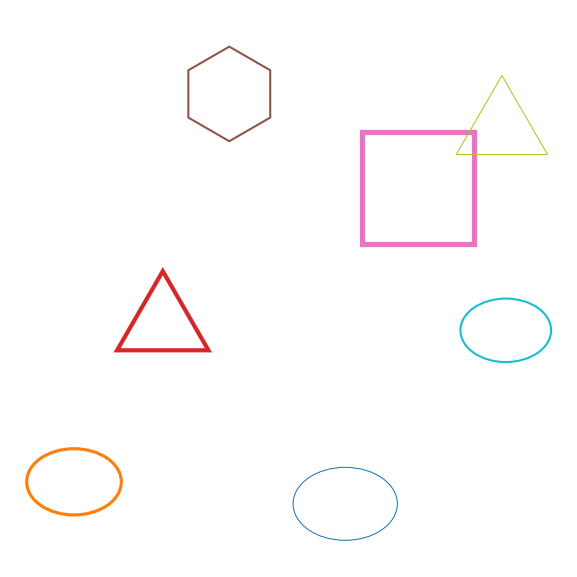[{"shape": "oval", "thickness": 0.5, "radius": 0.45, "center": [0.598, 0.127]}, {"shape": "oval", "thickness": 1.5, "radius": 0.41, "center": [0.128, 0.165]}, {"shape": "triangle", "thickness": 2, "radius": 0.46, "center": [0.282, 0.438]}, {"shape": "hexagon", "thickness": 1, "radius": 0.41, "center": [0.397, 0.836]}, {"shape": "square", "thickness": 2.5, "radius": 0.49, "center": [0.724, 0.673]}, {"shape": "triangle", "thickness": 0.5, "radius": 0.46, "center": [0.869, 0.777]}, {"shape": "oval", "thickness": 1, "radius": 0.39, "center": [0.876, 0.427]}]